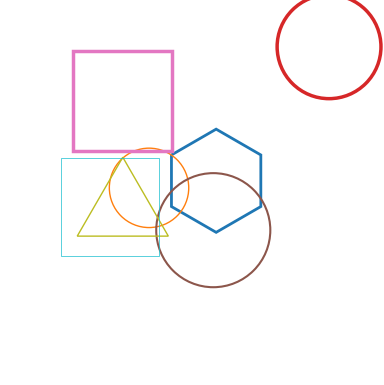[{"shape": "hexagon", "thickness": 2, "radius": 0.67, "center": [0.561, 0.531]}, {"shape": "circle", "thickness": 1, "radius": 0.52, "center": [0.387, 0.512]}, {"shape": "circle", "thickness": 2.5, "radius": 0.67, "center": [0.855, 0.879]}, {"shape": "circle", "thickness": 1.5, "radius": 0.74, "center": [0.554, 0.402]}, {"shape": "square", "thickness": 2.5, "radius": 0.64, "center": [0.318, 0.737]}, {"shape": "triangle", "thickness": 1, "radius": 0.68, "center": [0.319, 0.455]}, {"shape": "square", "thickness": 0.5, "radius": 0.64, "center": [0.285, 0.462]}]